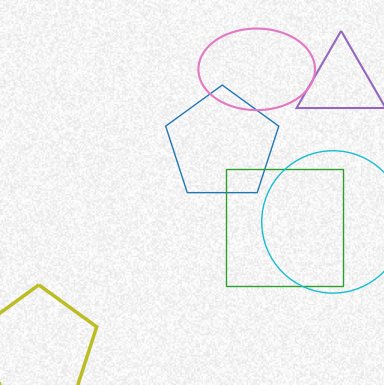[{"shape": "pentagon", "thickness": 1, "radius": 0.77, "center": [0.577, 0.625]}, {"shape": "square", "thickness": 1, "radius": 0.76, "center": [0.739, 0.41]}, {"shape": "triangle", "thickness": 1.5, "radius": 0.67, "center": [0.886, 0.786]}, {"shape": "oval", "thickness": 1.5, "radius": 0.76, "center": [0.667, 0.82]}, {"shape": "pentagon", "thickness": 2.5, "radius": 0.79, "center": [0.101, 0.102]}, {"shape": "circle", "thickness": 1, "radius": 0.92, "center": [0.865, 0.424]}]